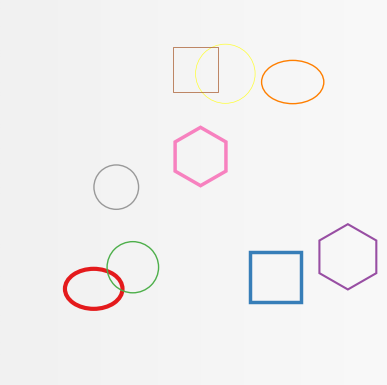[{"shape": "oval", "thickness": 3, "radius": 0.37, "center": [0.242, 0.25]}, {"shape": "square", "thickness": 2.5, "radius": 0.33, "center": [0.712, 0.28]}, {"shape": "circle", "thickness": 1, "radius": 0.33, "center": [0.343, 0.306]}, {"shape": "hexagon", "thickness": 1.5, "radius": 0.42, "center": [0.898, 0.333]}, {"shape": "oval", "thickness": 1, "radius": 0.4, "center": [0.755, 0.787]}, {"shape": "circle", "thickness": 0.5, "radius": 0.38, "center": [0.582, 0.808]}, {"shape": "square", "thickness": 0.5, "radius": 0.29, "center": [0.504, 0.819]}, {"shape": "hexagon", "thickness": 2.5, "radius": 0.38, "center": [0.517, 0.593]}, {"shape": "circle", "thickness": 1, "radius": 0.29, "center": [0.3, 0.514]}]